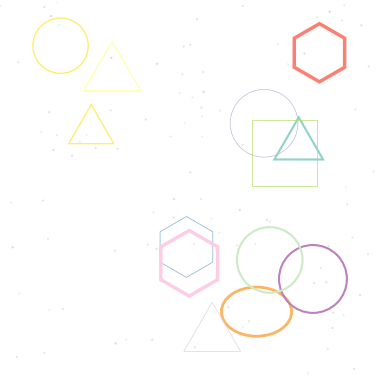[{"shape": "triangle", "thickness": 1.5, "radius": 0.36, "center": [0.776, 0.622]}, {"shape": "triangle", "thickness": 1, "radius": 0.43, "center": [0.291, 0.807]}, {"shape": "circle", "thickness": 0.5, "radius": 0.44, "center": [0.686, 0.68]}, {"shape": "hexagon", "thickness": 2.5, "radius": 0.38, "center": [0.83, 0.863]}, {"shape": "hexagon", "thickness": 0.5, "radius": 0.4, "center": [0.484, 0.359]}, {"shape": "oval", "thickness": 2, "radius": 0.46, "center": [0.666, 0.19]}, {"shape": "square", "thickness": 0.5, "radius": 0.43, "center": [0.739, 0.602]}, {"shape": "hexagon", "thickness": 2.5, "radius": 0.43, "center": [0.492, 0.316]}, {"shape": "triangle", "thickness": 0.5, "radius": 0.43, "center": [0.551, 0.13]}, {"shape": "circle", "thickness": 1.5, "radius": 0.44, "center": [0.813, 0.275]}, {"shape": "circle", "thickness": 1.5, "radius": 0.43, "center": [0.701, 0.325]}, {"shape": "triangle", "thickness": 1, "radius": 0.34, "center": [0.237, 0.661]}, {"shape": "circle", "thickness": 1, "radius": 0.36, "center": [0.157, 0.881]}]